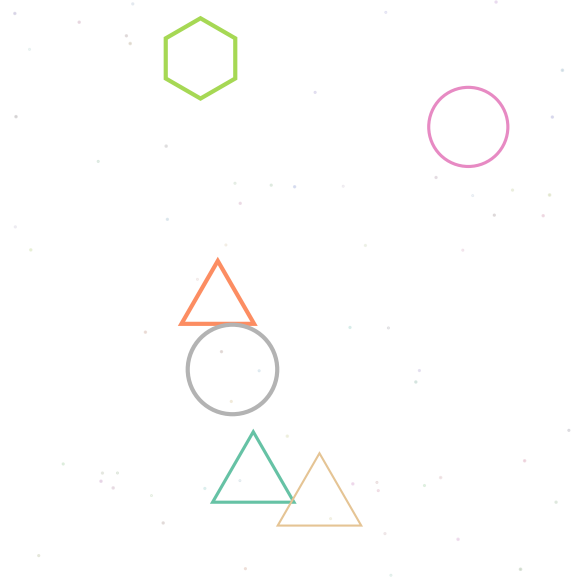[{"shape": "triangle", "thickness": 1.5, "radius": 0.41, "center": [0.439, 0.17]}, {"shape": "triangle", "thickness": 2, "radius": 0.36, "center": [0.377, 0.475]}, {"shape": "circle", "thickness": 1.5, "radius": 0.34, "center": [0.811, 0.779]}, {"shape": "hexagon", "thickness": 2, "radius": 0.35, "center": [0.347, 0.898]}, {"shape": "triangle", "thickness": 1, "radius": 0.42, "center": [0.553, 0.131]}, {"shape": "circle", "thickness": 2, "radius": 0.39, "center": [0.403, 0.359]}]